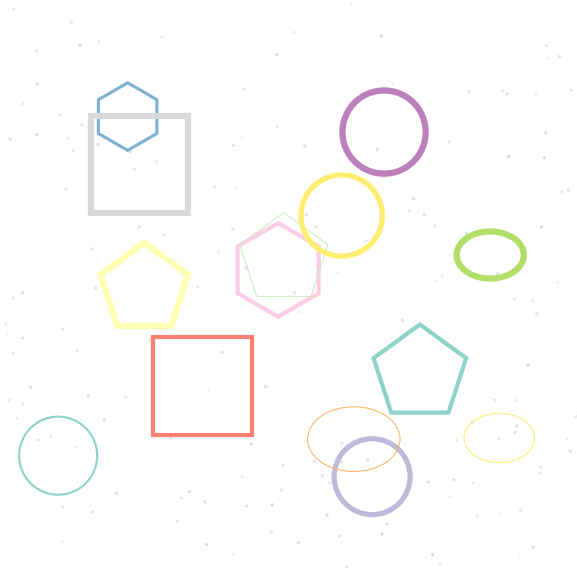[{"shape": "circle", "thickness": 1, "radius": 0.34, "center": [0.101, 0.21]}, {"shape": "pentagon", "thickness": 2, "radius": 0.42, "center": [0.727, 0.353]}, {"shape": "pentagon", "thickness": 3, "radius": 0.4, "center": [0.25, 0.499]}, {"shape": "circle", "thickness": 2.5, "radius": 0.33, "center": [0.644, 0.174]}, {"shape": "square", "thickness": 2, "radius": 0.43, "center": [0.351, 0.331]}, {"shape": "hexagon", "thickness": 1.5, "radius": 0.29, "center": [0.221, 0.797]}, {"shape": "oval", "thickness": 0.5, "radius": 0.4, "center": [0.613, 0.239]}, {"shape": "oval", "thickness": 3, "radius": 0.29, "center": [0.849, 0.558]}, {"shape": "hexagon", "thickness": 2, "radius": 0.41, "center": [0.482, 0.532]}, {"shape": "square", "thickness": 3, "radius": 0.42, "center": [0.242, 0.715]}, {"shape": "circle", "thickness": 3, "radius": 0.36, "center": [0.665, 0.77]}, {"shape": "pentagon", "thickness": 0.5, "radius": 0.4, "center": [0.492, 0.551]}, {"shape": "circle", "thickness": 2.5, "radius": 0.35, "center": [0.592, 0.626]}, {"shape": "oval", "thickness": 0.5, "radius": 0.31, "center": [0.865, 0.241]}]